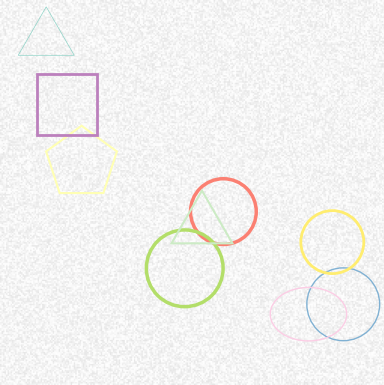[{"shape": "triangle", "thickness": 0.5, "radius": 0.42, "center": [0.12, 0.898]}, {"shape": "pentagon", "thickness": 1.5, "radius": 0.48, "center": [0.212, 0.577]}, {"shape": "circle", "thickness": 2.5, "radius": 0.43, "center": [0.58, 0.45]}, {"shape": "circle", "thickness": 1, "radius": 0.47, "center": [0.892, 0.21]}, {"shape": "circle", "thickness": 2.5, "radius": 0.5, "center": [0.48, 0.303]}, {"shape": "oval", "thickness": 1, "radius": 0.5, "center": [0.801, 0.184]}, {"shape": "square", "thickness": 2, "radius": 0.39, "center": [0.174, 0.729]}, {"shape": "triangle", "thickness": 1.5, "radius": 0.46, "center": [0.525, 0.414]}, {"shape": "circle", "thickness": 2, "radius": 0.41, "center": [0.863, 0.371]}]